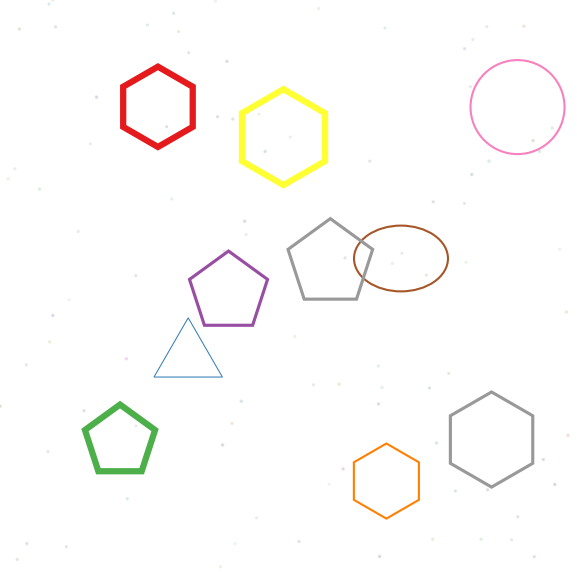[{"shape": "hexagon", "thickness": 3, "radius": 0.35, "center": [0.274, 0.814]}, {"shape": "triangle", "thickness": 0.5, "radius": 0.34, "center": [0.326, 0.38]}, {"shape": "pentagon", "thickness": 3, "radius": 0.32, "center": [0.208, 0.235]}, {"shape": "pentagon", "thickness": 1.5, "radius": 0.36, "center": [0.396, 0.493]}, {"shape": "hexagon", "thickness": 1, "radius": 0.33, "center": [0.669, 0.166]}, {"shape": "hexagon", "thickness": 3, "radius": 0.42, "center": [0.491, 0.762]}, {"shape": "oval", "thickness": 1, "radius": 0.41, "center": [0.694, 0.552]}, {"shape": "circle", "thickness": 1, "radius": 0.41, "center": [0.896, 0.814]}, {"shape": "hexagon", "thickness": 1.5, "radius": 0.41, "center": [0.851, 0.238]}, {"shape": "pentagon", "thickness": 1.5, "radius": 0.39, "center": [0.572, 0.543]}]